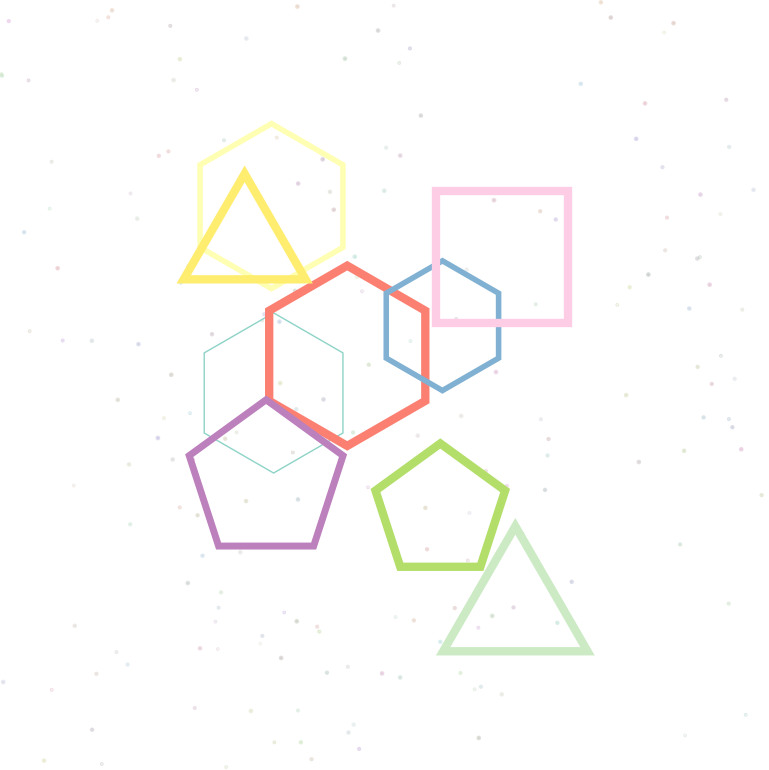[{"shape": "hexagon", "thickness": 0.5, "radius": 0.52, "center": [0.355, 0.49]}, {"shape": "hexagon", "thickness": 2, "radius": 0.54, "center": [0.353, 0.732]}, {"shape": "hexagon", "thickness": 3, "radius": 0.59, "center": [0.451, 0.538]}, {"shape": "hexagon", "thickness": 2, "radius": 0.42, "center": [0.575, 0.577]}, {"shape": "pentagon", "thickness": 3, "radius": 0.44, "center": [0.572, 0.336]}, {"shape": "square", "thickness": 3, "radius": 0.43, "center": [0.652, 0.667]}, {"shape": "pentagon", "thickness": 2.5, "radius": 0.53, "center": [0.346, 0.376]}, {"shape": "triangle", "thickness": 3, "radius": 0.54, "center": [0.669, 0.208]}, {"shape": "triangle", "thickness": 3, "radius": 0.46, "center": [0.318, 0.683]}]